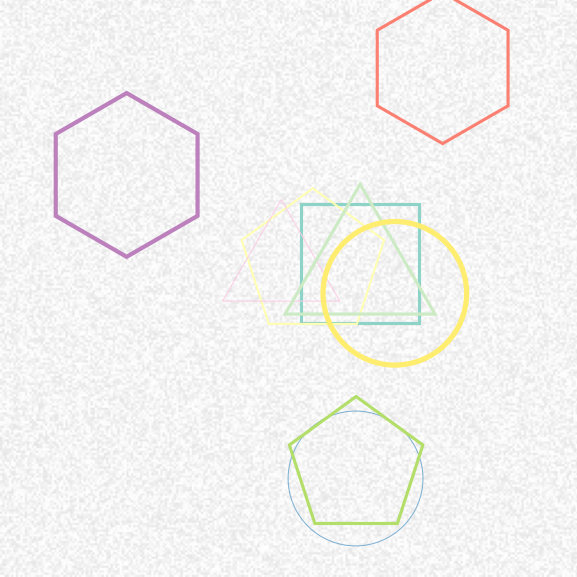[{"shape": "square", "thickness": 1.5, "radius": 0.51, "center": [0.624, 0.543]}, {"shape": "pentagon", "thickness": 1, "radius": 0.65, "center": [0.542, 0.543]}, {"shape": "hexagon", "thickness": 1.5, "radius": 0.65, "center": [0.767, 0.881]}, {"shape": "circle", "thickness": 0.5, "radius": 0.58, "center": [0.616, 0.171]}, {"shape": "pentagon", "thickness": 1.5, "radius": 0.61, "center": [0.617, 0.191]}, {"shape": "triangle", "thickness": 0.5, "radius": 0.59, "center": [0.487, 0.536]}, {"shape": "hexagon", "thickness": 2, "radius": 0.71, "center": [0.219, 0.696]}, {"shape": "triangle", "thickness": 1.5, "radius": 0.75, "center": [0.624, 0.53]}, {"shape": "circle", "thickness": 2.5, "radius": 0.62, "center": [0.684, 0.491]}]